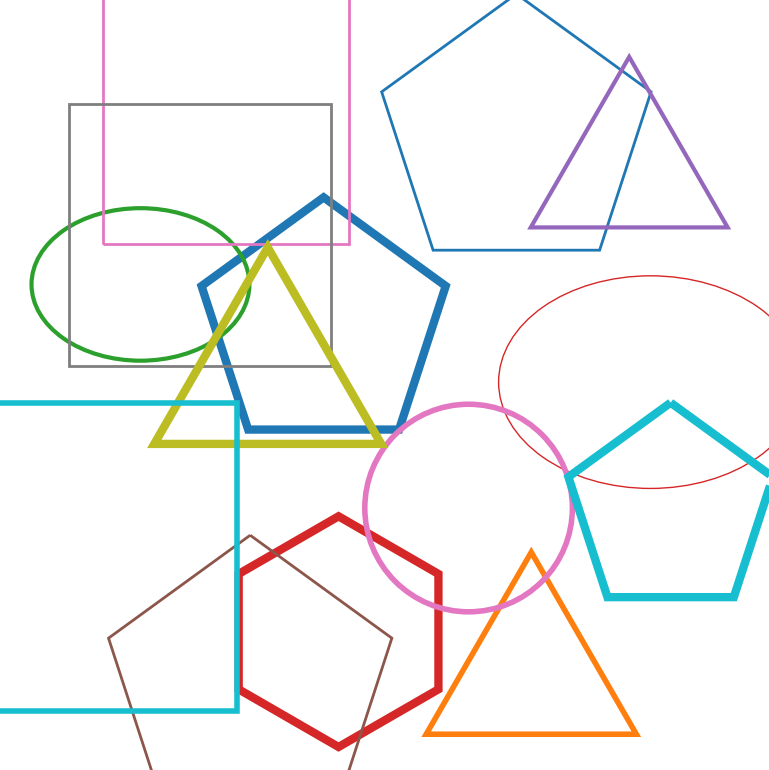[{"shape": "pentagon", "thickness": 3, "radius": 0.83, "center": [0.42, 0.577]}, {"shape": "pentagon", "thickness": 1, "radius": 0.92, "center": [0.671, 0.824]}, {"shape": "triangle", "thickness": 2, "radius": 0.79, "center": [0.69, 0.125]}, {"shape": "oval", "thickness": 1.5, "radius": 0.71, "center": [0.182, 0.631]}, {"shape": "oval", "thickness": 0.5, "radius": 0.99, "center": [0.845, 0.504]}, {"shape": "hexagon", "thickness": 3, "radius": 0.75, "center": [0.44, 0.18]}, {"shape": "triangle", "thickness": 1.5, "radius": 0.74, "center": [0.817, 0.778]}, {"shape": "pentagon", "thickness": 1, "radius": 0.97, "center": [0.325, 0.111]}, {"shape": "circle", "thickness": 2, "radius": 0.67, "center": [0.609, 0.34]}, {"shape": "square", "thickness": 1, "radius": 0.8, "center": [0.294, 0.843]}, {"shape": "square", "thickness": 1, "radius": 0.85, "center": [0.26, 0.694]}, {"shape": "triangle", "thickness": 3, "radius": 0.85, "center": [0.348, 0.509]}, {"shape": "pentagon", "thickness": 3, "radius": 0.7, "center": [0.871, 0.337]}, {"shape": "square", "thickness": 2, "radius": 1.0, "center": [0.108, 0.276]}]